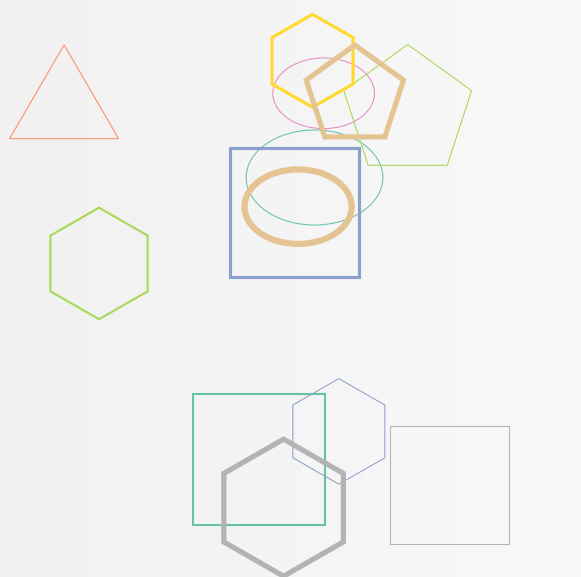[{"shape": "oval", "thickness": 0.5, "radius": 0.59, "center": [0.541, 0.692]}, {"shape": "square", "thickness": 1, "radius": 0.57, "center": [0.446, 0.203]}, {"shape": "triangle", "thickness": 0.5, "radius": 0.54, "center": [0.11, 0.813]}, {"shape": "hexagon", "thickness": 0.5, "radius": 0.46, "center": [0.583, 0.252]}, {"shape": "square", "thickness": 1.5, "radius": 0.56, "center": [0.507, 0.631]}, {"shape": "oval", "thickness": 0.5, "radius": 0.44, "center": [0.557, 0.838]}, {"shape": "pentagon", "thickness": 0.5, "radius": 0.58, "center": [0.701, 0.806]}, {"shape": "hexagon", "thickness": 1, "radius": 0.48, "center": [0.17, 0.543]}, {"shape": "hexagon", "thickness": 1.5, "radius": 0.4, "center": [0.538, 0.894]}, {"shape": "pentagon", "thickness": 2.5, "radius": 0.44, "center": [0.61, 0.833]}, {"shape": "oval", "thickness": 3, "radius": 0.46, "center": [0.513, 0.641]}, {"shape": "hexagon", "thickness": 2.5, "radius": 0.59, "center": [0.488, 0.12]}, {"shape": "square", "thickness": 0.5, "radius": 0.51, "center": [0.773, 0.16]}]